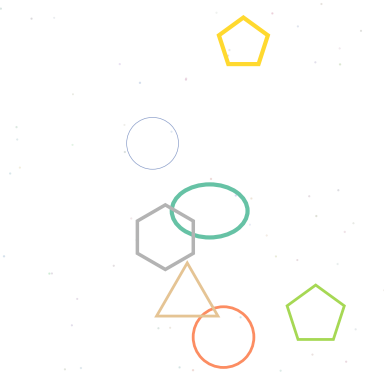[{"shape": "oval", "thickness": 3, "radius": 0.49, "center": [0.545, 0.452]}, {"shape": "circle", "thickness": 2, "radius": 0.39, "center": [0.581, 0.124]}, {"shape": "circle", "thickness": 0.5, "radius": 0.34, "center": [0.396, 0.628]}, {"shape": "pentagon", "thickness": 2, "radius": 0.39, "center": [0.82, 0.181]}, {"shape": "pentagon", "thickness": 3, "radius": 0.33, "center": [0.632, 0.888]}, {"shape": "triangle", "thickness": 2, "radius": 0.46, "center": [0.486, 0.225]}, {"shape": "hexagon", "thickness": 2.5, "radius": 0.42, "center": [0.429, 0.384]}]